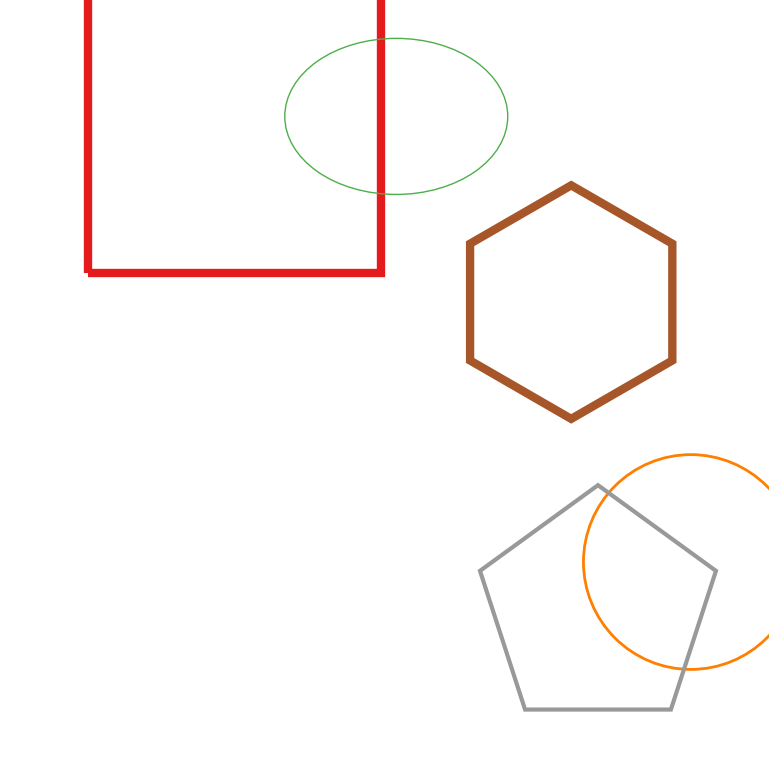[{"shape": "square", "thickness": 3, "radius": 0.95, "center": [0.305, 0.836]}, {"shape": "oval", "thickness": 0.5, "radius": 0.72, "center": [0.515, 0.849]}, {"shape": "circle", "thickness": 1, "radius": 0.7, "center": [0.897, 0.27]}, {"shape": "hexagon", "thickness": 3, "radius": 0.76, "center": [0.742, 0.608]}, {"shape": "pentagon", "thickness": 1.5, "radius": 0.81, "center": [0.777, 0.209]}]